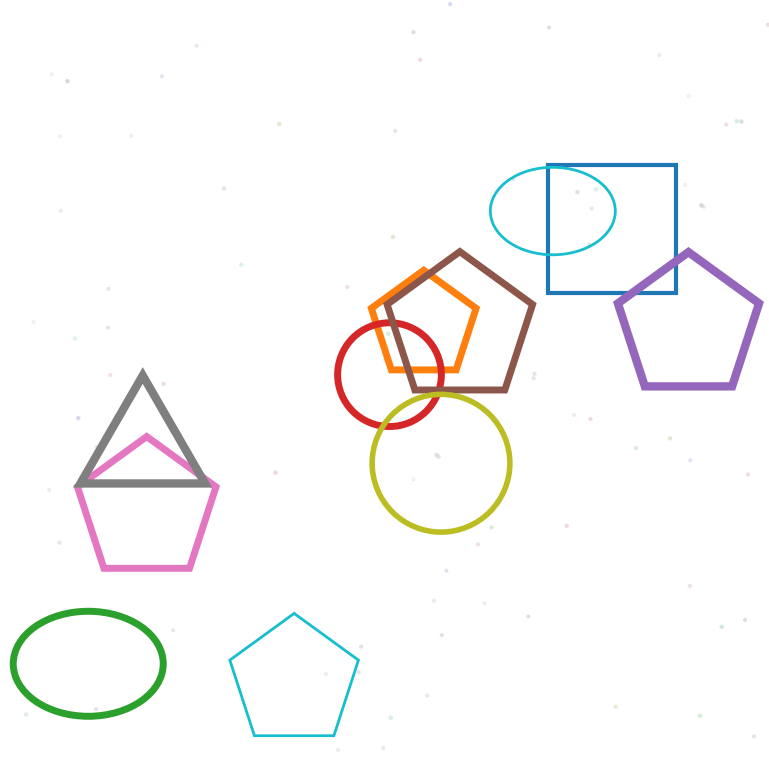[{"shape": "square", "thickness": 1.5, "radius": 0.41, "center": [0.795, 0.703]}, {"shape": "pentagon", "thickness": 2.5, "radius": 0.36, "center": [0.55, 0.577]}, {"shape": "oval", "thickness": 2.5, "radius": 0.49, "center": [0.115, 0.138]}, {"shape": "circle", "thickness": 2.5, "radius": 0.34, "center": [0.506, 0.513]}, {"shape": "pentagon", "thickness": 3, "radius": 0.48, "center": [0.894, 0.576]}, {"shape": "pentagon", "thickness": 2.5, "radius": 0.5, "center": [0.597, 0.574]}, {"shape": "pentagon", "thickness": 2.5, "radius": 0.47, "center": [0.191, 0.338]}, {"shape": "triangle", "thickness": 3, "radius": 0.47, "center": [0.185, 0.419]}, {"shape": "circle", "thickness": 2, "radius": 0.45, "center": [0.573, 0.398]}, {"shape": "pentagon", "thickness": 1, "radius": 0.44, "center": [0.382, 0.116]}, {"shape": "oval", "thickness": 1, "radius": 0.41, "center": [0.718, 0.726]}]